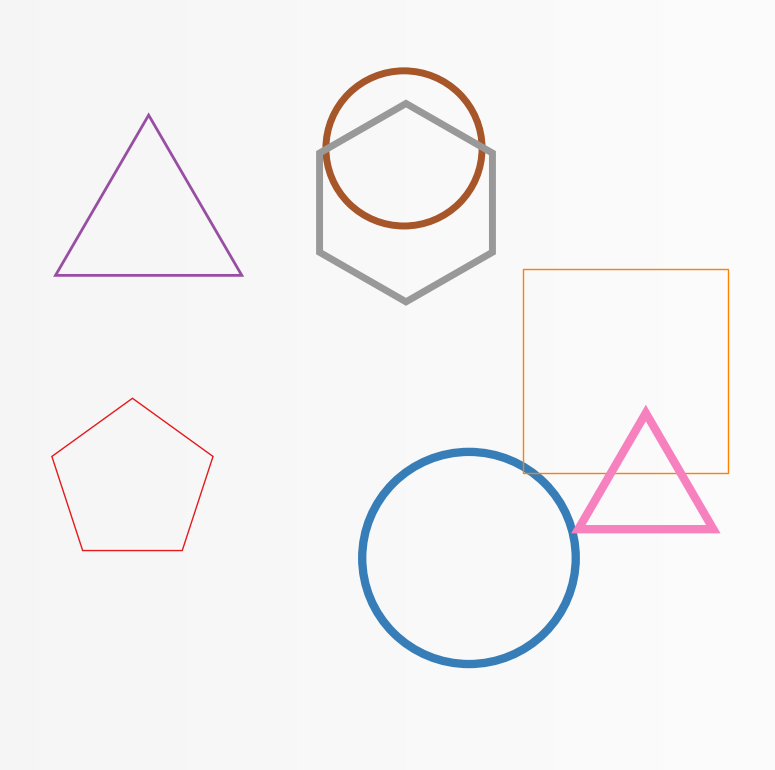[{"shape": "pentagon", "thickness": 0.5, "radius": 0.55, "center": [0.171, 0.373]}, {"shape": "circle", "thickness": 3, "radius": 0.69, "center": [0.605, 0.275]}, {"shape": "triangle", "thickness": 1, "radius": 0.69, "center": [0.192, 0.712]}, {"shape": "square", "thickness": 0.5, "radius": 0.66, "center": [0.807, 0.518]}, {"shape": "circle", "thickness": 2.5, "radius": 0.5, "center": [0.521, 0.807]}, {"shape": "triangle", "thickness": 3, "radius": 0.5, "center": [0.833, 0.363]}, {"shape": "hexagon", "thickness": 2.5, "radius": 0.64, "center": [0.524, 0.737]}]